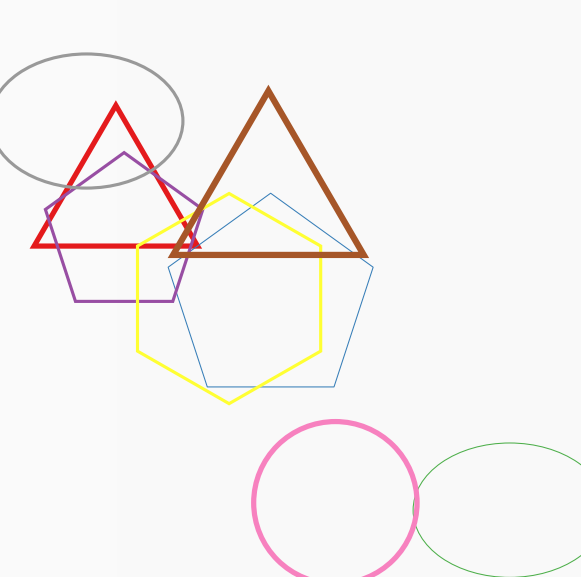[{"shape": "triangle", "thickness": 2.5, "radius": 0.81, "center": [0.199, 0.654]}, {"shape": "pentagon", "thickness": 0.5, "radius": 0.93, "center": [0.466, 0.479]}, {"shape": "oval", "thickness": 0.5, "radius": 0.83, "center": [0.877, 0.116]}, {"shape": "pentagon", "thickness": 1.5, "radius": 0.71, "center": [0.214, 0.592]}, {"shape": "hexagon", "thickness": 1.5, "radius": 0.91, "center": [0.394, 0.482]}, {"shape": "triangle", "thickness": 3, "radius": 0.95, "center": [0.462, 0.652]}, {"shape": "circle", "thickness": 2.5, "radius": 0.7, "center": [0.577, 0.129]}, {"shape": "oval", "thickness": 1.5, "radius": 0.83, "center": [0.149, 0.79]}]